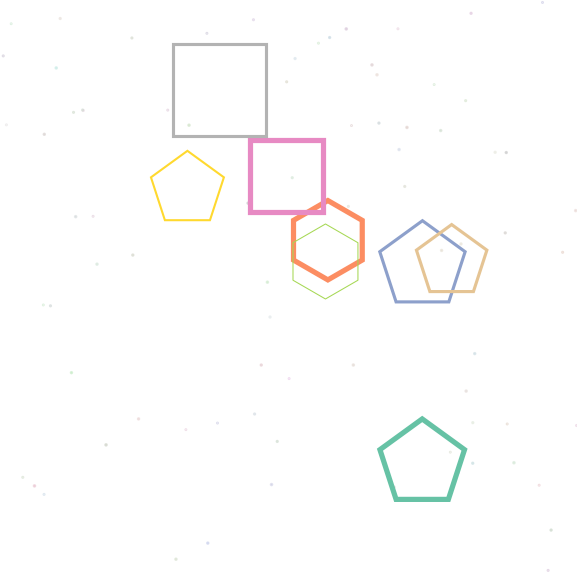[{"shape": "pentagon", "thickness": 2.5, "radius": 0.38, "center": [0.731, 0.197]}, {"shape": "hexagon", "thickness": 2.5, "radius": 0.34, "center": [0.568, 0.583]}, {"shape": "pentagon", "thickness": 1.5, "radius": 0.39, "center": [0.732, 0.539]}, {"shape": "square", "thickness": 2.5, "radius": 0.31, "center": [0.496, 0.694]}, {"shape": "hexagon", "thickness": 0.5, "radius": 0.32, "center": [0.564, 0.546]}, {"shape": "pentagon", "thickness": 1, "radius": 0.33, "center": [0.325, 0.672]}, {"shape": "pentagon", "thickness": 1.5, "radius": 0.32, "center": [0.782, 0.546]}, {"shape": "square", "thickness": 1.5, "radius": 0.4, "center": [0.38, 0.843]}]